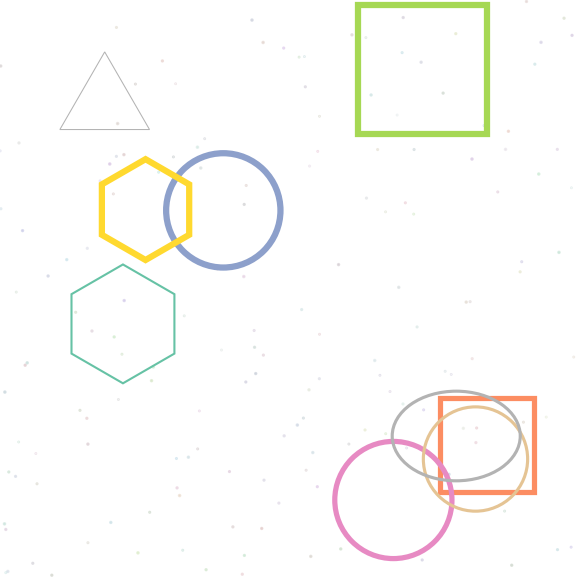[{"shape": "hexagon", "thickness": 1, "radius": 0.51, "center": [0.213, 0.438]}, {"shape": "square", "thickness": 2.5, "radius": 0.41, "center": [0.844, 0.229]}, {"shape": "circle", "thickness": 3, "radius": 0.49, "center": [0.387, 0.635]}, {"shape": "circle", "thickness": 2.5, "radius": 0.51, "center": [0.681, 0.133]}, {"shape": "square", "thickness": 3, "radius": 0.56, "center": [0.732, 0.879]}, {"shape": "hexagon", "thickness": 3, "radius": 0.44, "center": [0.252, 0.636]}, {"shape": "circle", "thickness": 1.5, "radius": 0.45, "center": [0.823, 0.204]}, {"shape": "triangle", "thickness": 0.5, "radius": 0.45, "center": [0.181, 0.82]}, {"shape": "oval", "thickness": 1.5, "radius": 0.55, "center": [0.79, 0.244]}]